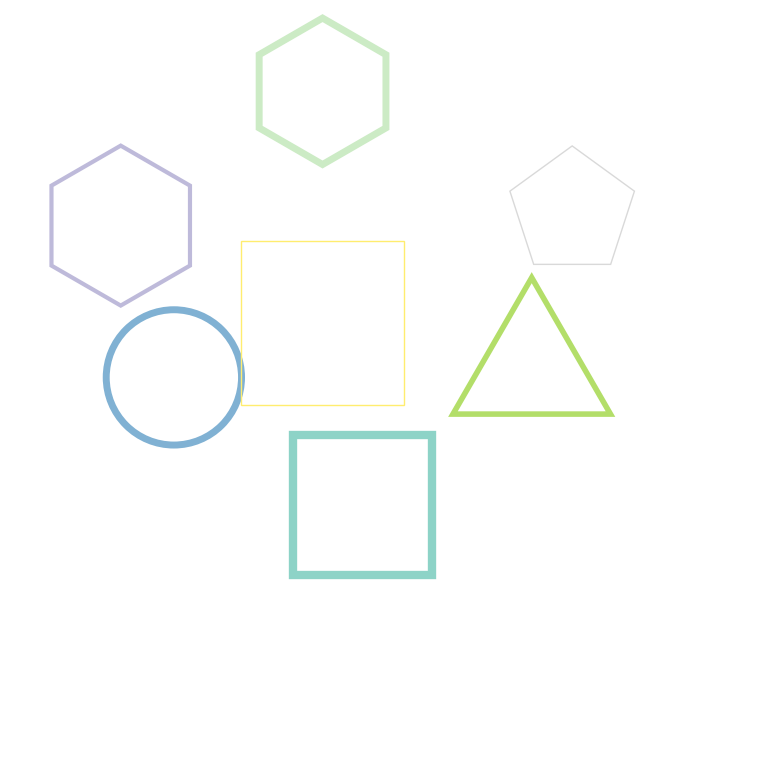[{"shape": "square", "thickness": 3, "radius": 0.45, "center": [0.471, 0.344]}, {"shape": "hexagon", "thickness": 1.5, "radius": 0.52, "center": [0.157, 0.707]}, {"shape": "circle", "thickness": 2.5, "radius": 0.44, "center": [0.226, 0.51]}, {"shape": "triangle", "thickness": 2, "radius": 0.59, "center": [0.691, 0.521]}, {"shape": "pentagon", "thickness": 0.5, "radius": 0.43, "center": [0.743, 0.725]}, {"shape": "hexagon", "thickness": 2.5, "radius": 0.48, "center": [0.419, 0.881]}, {"shape": "square", "thickness": 0.5, "radius": 0.53, "center": [0.419, 0.58]}]